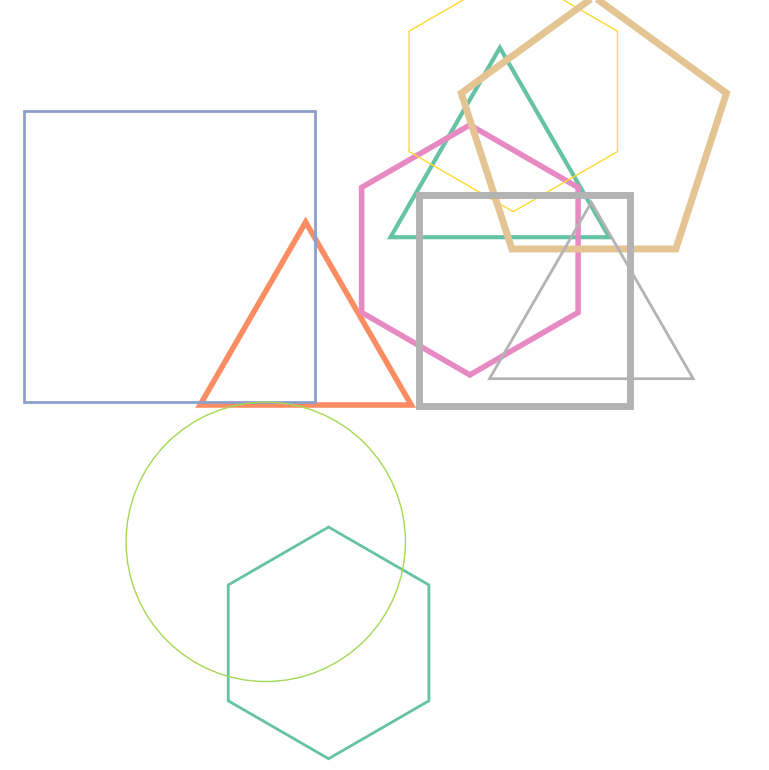[{"shape": "hexagon", "thickness": 1, "radius": 0.75, "center": [0.427, 0.165]}, {"shape": "triangle", "thickness": 1.5, "radius": 0.82, "center": [0.649, 0.774]}, {"shape": "triangle", "thickness": 2, "radius": 0.79, "center": [0.397, 0.553]}, {"shape": "square", "thickness": 1, "radius": 0.94, "center": [0.22, 0.667]}, {"shape": "hexagon", "thickness": 2, "radius": 0.81, "center": [0.61, 0.675]}, {"shape": "circle", "thickness": 0.5, "radius": 0.91, "center": [0.345, 0.296]}, {"shape": "hexagon", "thickness": 0.5, "radius": 0.78, "center": [0.667, 0.881]}, {"shape": "pentagon", "thickness": 2.5, "radius": 0.91, "center": [0.771, 0.823]}, {"shape": "triangle", "thickness": 1, "radius": 0.76, "center": [0.768, 0.585]}, {"shape": "square", "thickness": 2.5, "radius": 0.69, "center": [0.682, 0.61]}]